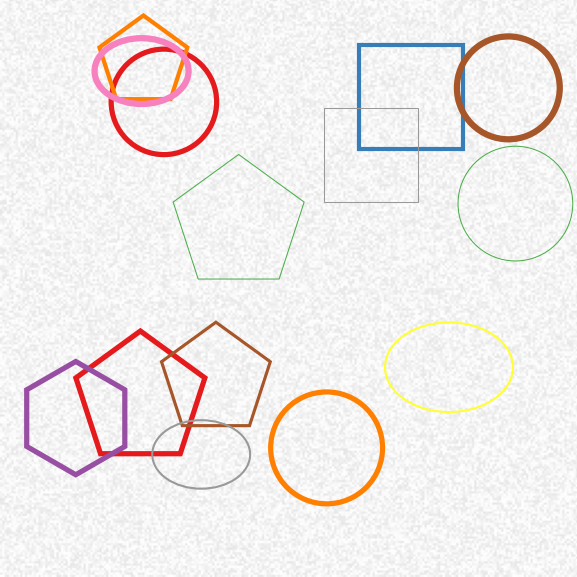[{"shape": "circle", "thickness": 2.5, "radius": 0.46, "center": [0.284, 0.823]}, {"shape": "pentagon", "thickness": 2.5, "radius": 0.59, "center": [0.243, 0.308]}, {"shape": "square", "thickness": 2, "radius": 0.45, "center": [0.712, 0.832]}, {"shape": "circle", "thickness": 0.5, "radius": 0.5, "center": [0.892, 0.647]}, {"shape": "pentagon", "thickness": 0.5, "radius": 0.6, "center": [0.413, 0.612]}, {"shape": "hexagon", "thickness": 2.5, "radius": 0.49, "center": [0.131, 0.275]}, {"shape": "circle", "thickness": 2.5, "radius": 0.48, "center": [0.566, 0.224]}, {"shape": "pentagon", "thickness": 2, "radius": 0.4, "center": [0.248, 0.892]}, {"shape": "oval", "thickness": 1, "radius": 0.55, "center": [0.777, 0.363]}, {"shape": "circle", "thickness": 3, "radius": 0.45, "center": [0.88, 0.847]}, {"shape": "pentagon", "thickness": 1.5, "radius": 0.5, "center": [0.374, 0.342]}, {"shape": "oval", "thickness": 3, "radius": 0.41, "center": [0.245, 0.876]}, {"shape": "oval", "thickness": 1, "radius": 0.42, "center": [0.348, 0.212]}, {"shape": "square", "thickness": 0.5, "radius": 0.41, "center": [0.642, 0.731]}]